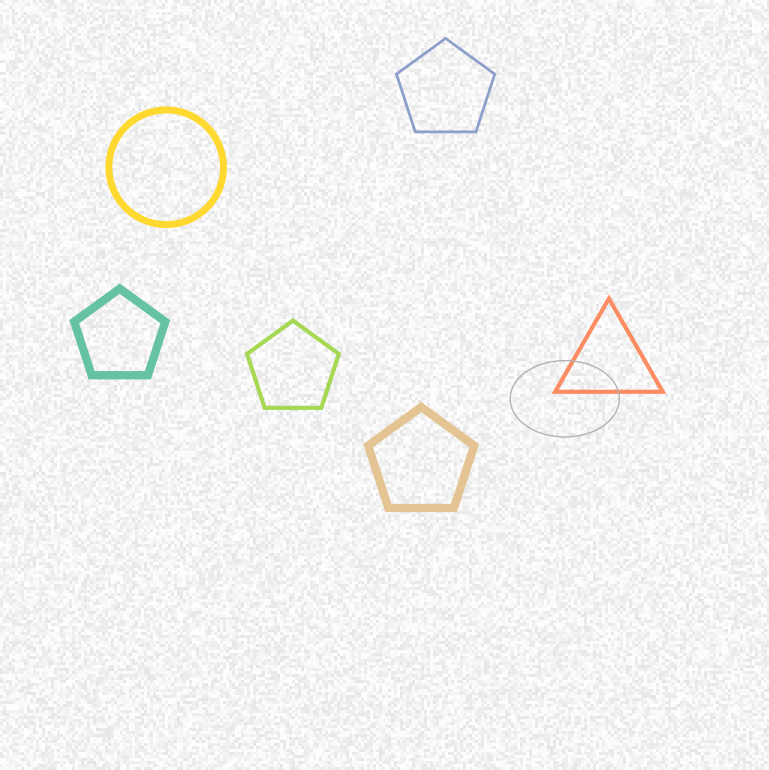[{"shape": "pentagon", "thickness": 3, "radius": 0.31, "center": [0.156, 0.563]}, {"shape": "triangle", "thickness": 1.5, "radius": 0.4, "center": [0.791, 0.532]}, {"shape": "pentagon", "thickness": 1, "radius": 0.34, "center": [0.579, 0.883]}, {"shape": "pentagon", "thickness": 1.5, "radius": 0.31, "center": [0.38, 0.521]}, {"shape": "circle", "thickness": 2.5, "radius": 0.37, "center": [0.216, 0.783]}, {"shape": "pentagon", "thickness": 3, "radius": 0.36, "center": [0.547, 0.399]}, {"shape": "oval", "thickness": 0.5, "radius": 0.35, "center": [0.733, 0.482]}]